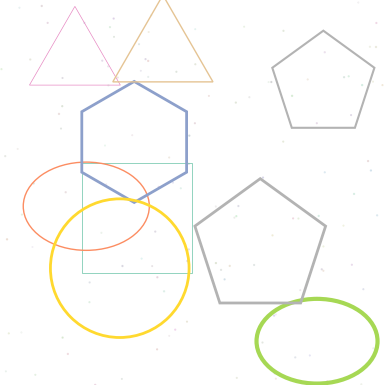[{"shape": "square", "thickness": 0.5, "radius": 0.71, "center": [0.356, 0.433]}, {"shape": "oval", "thickness": 1, "radius": 0.82, "center": [0.224, 0.464]}, {"shape": "hexagon", "thickness": 2, "radius": 0.79, "center": [0.349, 0.631]}, {"shape": "triangle", "thickness": 0.5, "radius": 0.68, "center": [0.195, 0.847]}, {"shape": "oval", "thickness": 3, "radius": 0.79, "center": [0.823, 0.114]}, {"shape": "circle", "thickness": 2, "radius": 0.9, "center": [0.311, 0.303]}, {"shape": "triangle", "thickness": 1, "radius": 0.75, "center": [0.423, 0.862]}, {"shape": "pentagon", "thickness": 2, "radius": 0.89, "center": [0.676, 0.357]}, {"shape": "pentagon", "thickness": 1.5, "radius": 0.7, "center": [0.84, 0.781]}]